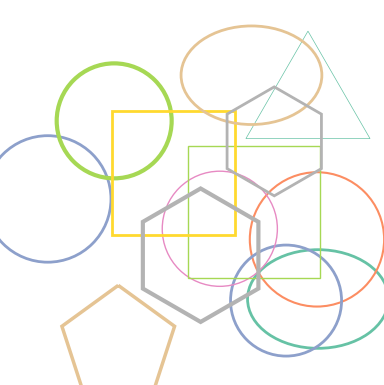[{"shape": "oval", "thickness": 2, "radius": 0.92, "center": [0.826, 0.223]}, {"shape": "triangle", "thickness": 0.5, "radius": 0.93, "center": [0.8, 0.733]}, {"shape": "circle", "thickness": 1.5, "radius": 0.87, "center": [0.823, 0.378]}, {"shape": "circle", "thickness": 2, "radius": 0.72, "center": [0.743, 0.219]}, {"shape": "circle", "thickness": 2, "radius": 0.82, "center": [0.124, 0.483]}, {"shape": "circle", "thickness": 1, "radius": 0.75, "center": [0.571, 0.406]}, {"shape": "circle", "thickness": 3, "radius": 0.75, "center": [0.297, 0.686]}, {"shape": "square", "thickness": 1, "radius": 0.86, "center": [0.659, 0.449]}, {"shape": "square", "thickness": 2, "radius": 0.8, "center": [0.45, 0.551]}, {"shape": "pentagon", "thickness": 2.5, "radius": 0.77, "center": [0.307, 0.105]}, {"shape": "oval", "thickness": 2, "radius": 0.91, "center": [0.653, 0.805]}, {"shape": "hexagon", "thickness": 2, "radius": 0.71, "center": [0.712, 0.633]}, {"shape": "hexagon", "thickness": 3, "radius": 0.87, "center": [0.521, 0.337]}]